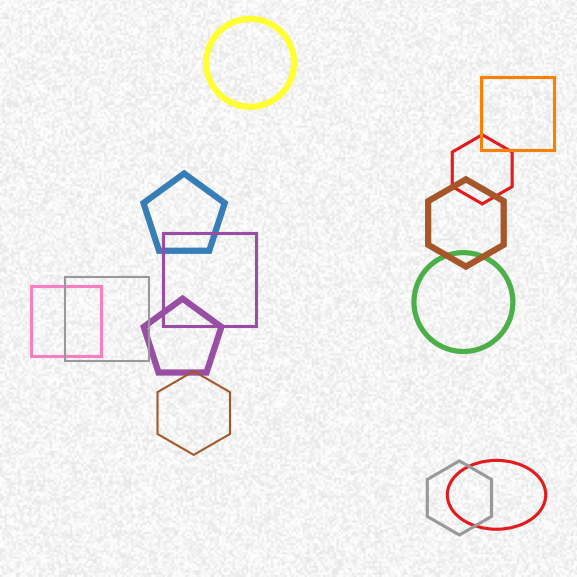[{"shape": "hexagon", "thickness": 1.5, "radius": 0.3, "center": [0.835, 0.706]}, {"shape": "oval", "thickness": 1.5, "radius": 0.43, "center": [0.86, 0.142]}, {"shape": "pentagon", "thickness": 3, "radius": 0.37, "center": [0.319, 0.625]}, {"shape": "circle", "thickness": 2.5, "radius": 0.43, "center": [0.802, 0.476]}, {"shape": "pentagon", "thickness": 3, "radius": 0.35, "center": [0.316, 0.411]}, {"shape": "square", "thickness": 1.5, "radius": 0.4, "center": [0.363, 0.515]}, {"shape": "square", "thickness": 1.5, "radius": 0.31, "center": [0.896, 0.802]}, {"shape": "circle", "thickness": 3, "radius": 0.38, "center": [0.433, 0.89]}, {"shape": "hexagon", "thickness": 1, "radius": 0.36, "center": [0.335, 0.284]}, {"shape": "hexagon", "thickness": 3, "radius": 0.38, "center": [0.807, 0.613]}, {"shape": "square", "thickness": 1.5, "radius": 0.3, "center": [0.115, 0.443]}, {"shape": "hexagon", "thickness": 1.5, "radius": 0.32, "center": [0.796, 0.137]}, {"shape": "square", "thickness": 1, "radius": 0.36, "center": [0.185, 0.446]}]